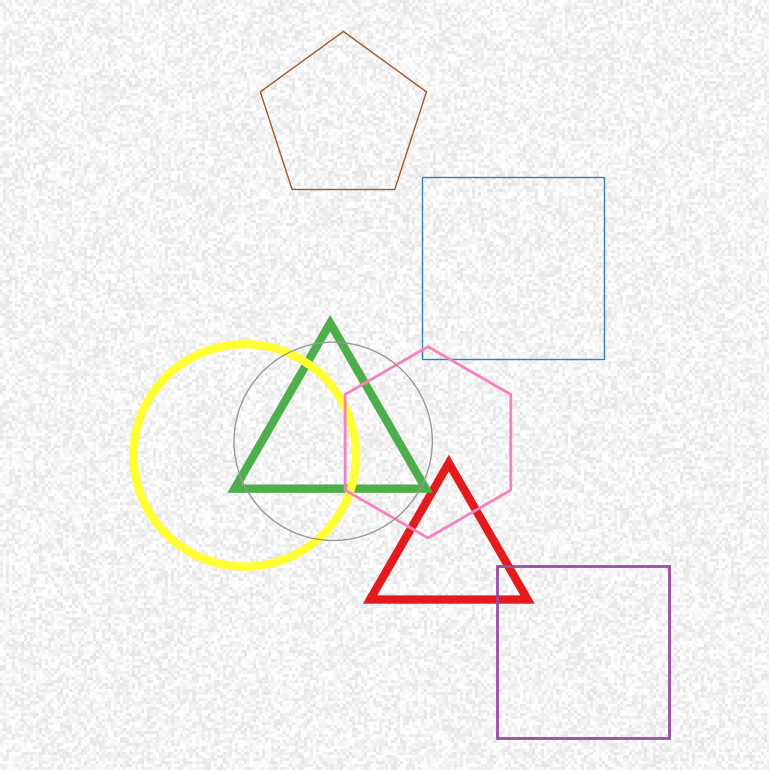[{"shape": "triangle", "thickness": 3, "radius": 0.59, "center": [0.583, 0.28]}, {"shape": "square", "thickness": 0.5, "radius": 0.59, "center": [0.666, 0.652]}, {"shape": "triangle", "thickness": 3, "radius": 0.72, "center": [0.429, 0.437]}, {"shape": "square", "thickness": 1, "radius": 0.56, "center": [0.758, 0.153]}, {"shape": "circle", "thickness": 3, "radius": 0.72, "center": [0.318, 0.409]}, {"shape": "pentagon", "thickness": 0.5, "radius": 0.57, "center": [0.446, 0.846]}, {"shape": "hexagon", "thickness": 1, "radius": 0.62, "center": [0.556, 0.426]}, {"shape": "circle", "thickness": 0.5, "radius": 0.64, "center": [0.433, 0.427]}]